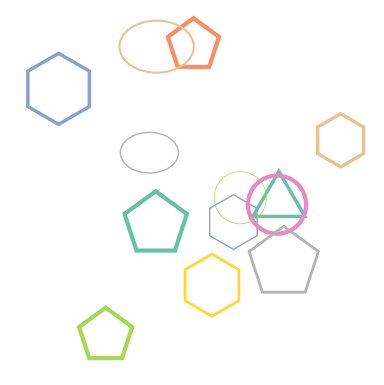[{"shape": "pentagon", "thickness": 3, "radius": 0.43, "center": [0.404, 0.418]}, {"shape": "triangle", "thickness": 2.5, "radius": 0.39, "center": [0.724, 0.477]}, {"shape": "pentagon", "thickness": 3, "radius": 0.35, "center": [0.502, 0.883]}, {"shape": "hexagon", "thickness": 2.5, "radius": 0.46, "center": [0.152, 0.769]}, {"shape": "hexagon", "thickness": 1, "radius": 0.35, "center": [0.606, 0.423]}, {"shape": "circle", "thickness": 3, "radius": 0.38, "center": [0.72, 0.468]}, {"shape": "circle", "thickness": 0.5, "radius": 0.34, "center": [0.624, 0.486]}, {"shape": "pentagon", "thickness": 3, "radius": 0.36, "center": [0.274, 0.128]}, {"shape": "hexagon", "thickness": 2, "radius": 0.4, "center": [0.55, 0.259]}, {"shape": "oval", "thickness": 1.5, "radius": 0.48, "center": [0.407, 0.879]}, {"shape": "hexagon", "thickness": 2.5, "radius": 0.34, "center": [0.885, 0.636]}, {"shape": "oval", "thickness": 1, "radius": 0.38, "center": [0.388, 0.603]}, {"shape": "pentagon", "thickness": 2, "radius": 0.47, "center": [0.737, 0.318]}]